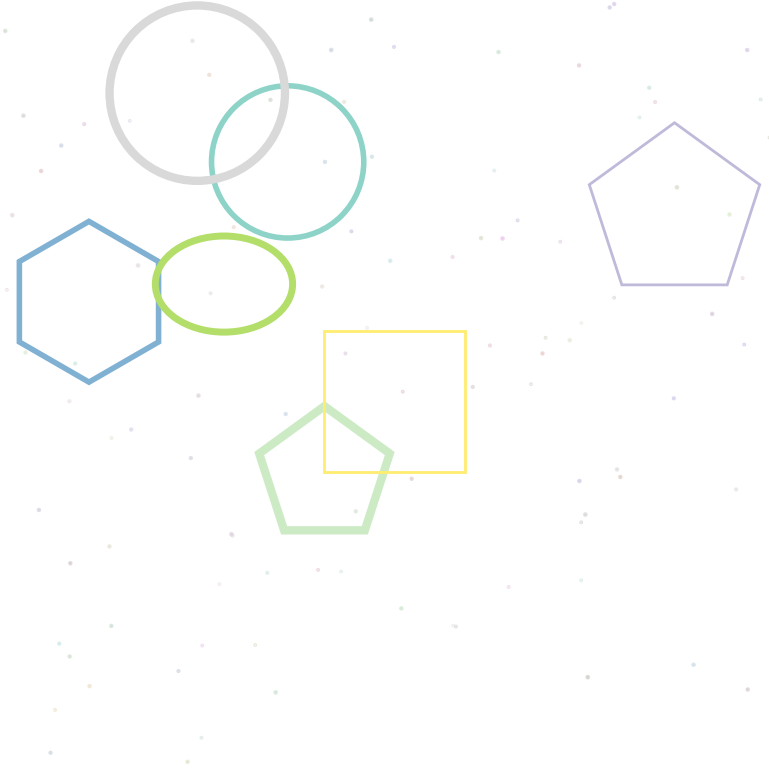[{"shape": "circle", "thickness": 2, "radius": 0.49, "center": [0.374, 0.79]}, {"shape": "pentagon", "thickness": 1, "radius": 0.58, "center": [0.876, 0.724]}, {"shape": "hexagon", "thickness": 2, "radius": 0.52, "center": [0.116, 0.608]}, {"shape": "oval", "thickness": 2.5, "radius": 0.45, "center": [0.291, 0.631]}, {"shape": "circle", "thickness": 3, "radius": 0.57, "center": [0.256, 0.879]}, {"shape": "pentagon", "thickness": 3, "radius": 0.45, "center": [0.421, 0.383]}, {"shape": "square", "thickness": 1, "radius": 0.46, "center": [0.513, 0.479]}]